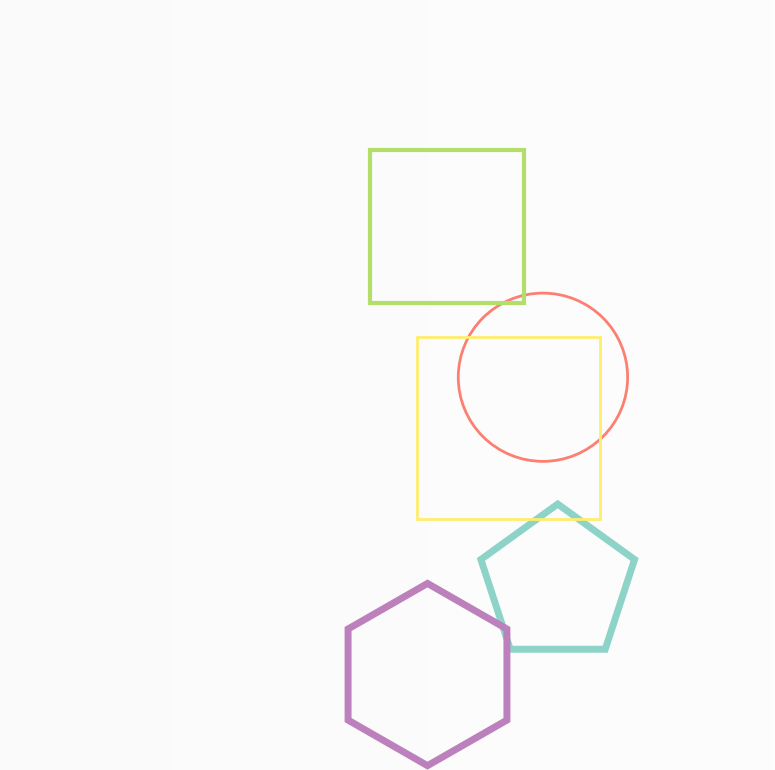[{"shape": "pentagon", "thickness": 2.5, "radius": 0.52, "center": [0.72, 0.241]}, {"shape": "circle", "thickness": 1, "radius": 0.55, "center": [0.701, 0.51]}, {"shape": "square", "thickness": 1.5, "radius": 0.5, "center": [0.577, 0.705]}, {"shape": "hexagon", "thickness": 2.5, "radius": 0.59, "center": [0.552, 0.124]}, {"shape": "square", "thickness": 1, "radius": 0.59, "center": [0.657, 0.444]}]